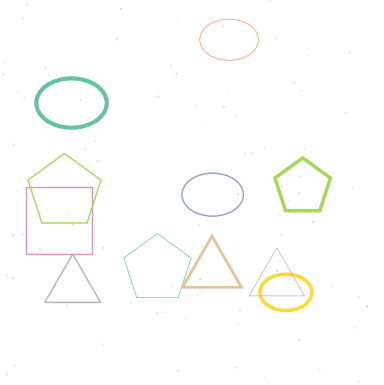[{"shape": "oval", "thickness": 3, "radius": 0.46, "center": [0.186, 0.732]}, {"shape": "pentagon", "thickness": 0.5, "radius": 0.46, "center": [0.409, 0.301]}, {"shape": "oval", "thickness": 0.5, "radius": 0.38, "center": [0.595, 0.897]}, {"shape": "oval", "thickness": 1, "radius": 0.4, "center": [0.552, 0.494]}, {"shape": "square", "thickness": 1, "radius": 0.43, "center": [0.154, 0.428]}, {"shape": "pentagon", "thickness": 1, "radius": 0.5, "center": [0.167, 0.501]}, {"shape": "pentagon", "thickness": 2.5, "radius": 0.38, "center": [0.786, 0.514]}, {"shape": "oval", "thickness": 2.5, "radius": 0.34, "center": [0.743, 0.241]}, {"shape": "triangle", "thickness": 2, "radius": 0.44, "center": [0.551, 0.298]}, {"shape": "triangle", "thickness": 1, "radius": 0.42, "center": [0.189, 0.256]}, {"shape": "triangle", "thickness": 0.5, "radius": 0.42, "center": [0.719, 0.273]}]